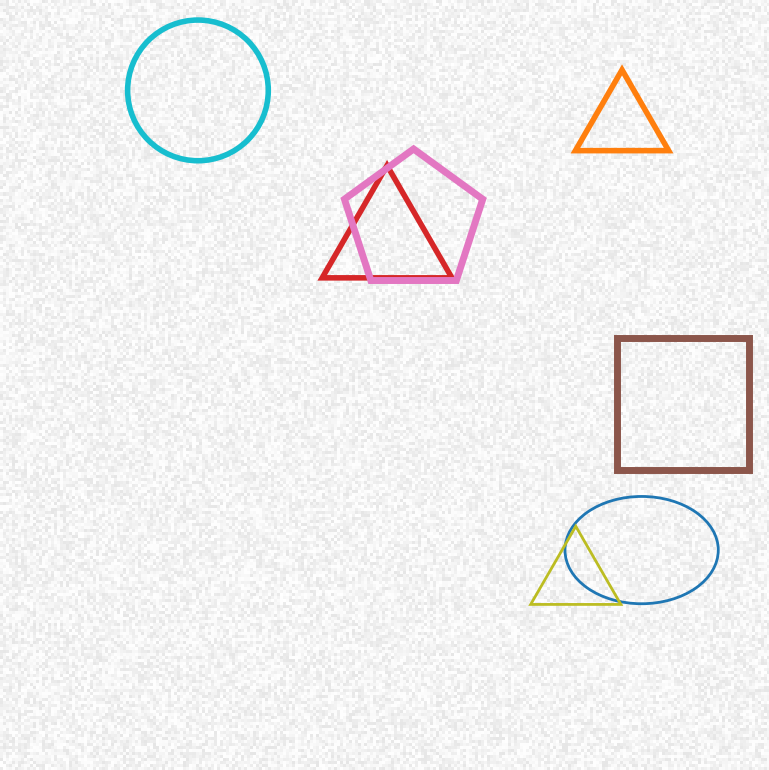[{"shape": "oval", "thickness": 1, "radius": 0.5, "center": [0.833, 0.286]}, {"shape": "triangle", "thickness": 2, "radius": 0.35, "center": [0.808, 0.839]}, {"shape": "triangle", "thickness": 2, "radius": 0.49, "center": [0.503, 0.688]}, {"shape": "square", "thickness": 2.5, "radius": 0.43, "center": [0.887, 0.476]}, {"shape": "pentagon", "thickness": 2.5, "radius": 0.47, "center": [0.537, 0.712]}, {"shape": "triangle", "thickness": 1, "radius": 0.34, "center": [0.748, 0.249]}, {"shape": "circle", "thickness": 2, "radius": 0.46, "center": [0.257, 0.883]}]